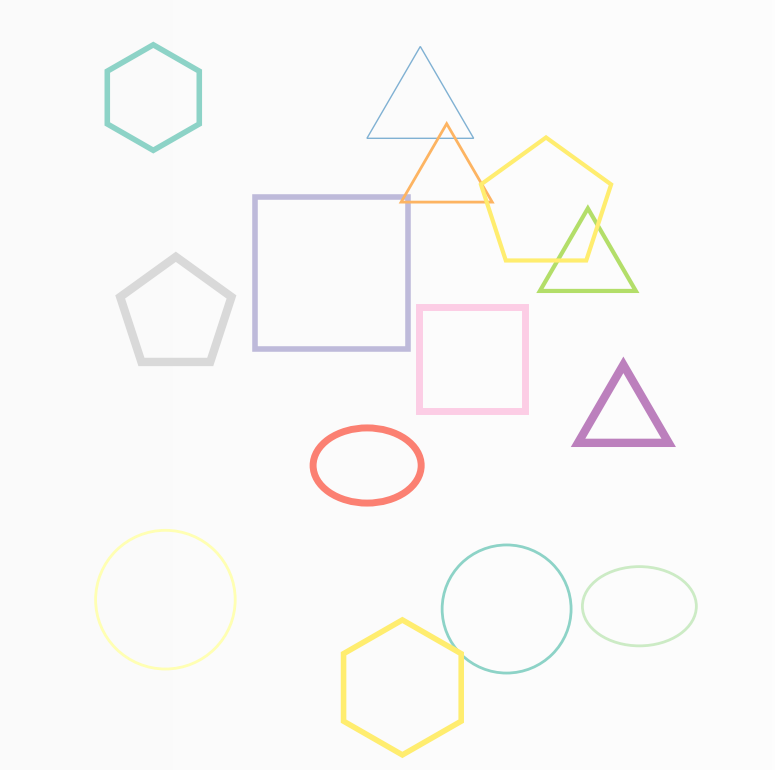[{"shape": "circle", "thickness": 1, "radius": 0.42, "center": [0.654, 0.209]}, {"shape": "hexagon", "thickness": 2, "radius": 0.34, "center": [0.198, 0.873]}, {"shape": "circle", "thickness": 1, "radius": 0.45, "center": [0.213, 0.221]}, {"shape": "square", "thickness": 2, "radius": 0.49, "center": [0.428, 0.646]}, {"shape": "oval", "thickness": 2.5, "radius": 0.35, "center": [0.474, 0.395]}, {"shape": "triangle", "thickness": 0.5, "radius": 0.4, "center": [0.542, 0.86]}, {"shape": "triangle", "thickness": 1, "radius": 0.34, "center": [0.576, 0.771]}, {"shape": "triangle", "thickness": 1.5, "radius": 0.36, "center": [0.759, 0.658]}, {"shape": "square", "thickness": 2.5, "radius": 0.34, "center": [0.609, 0.534]}, {"shape": "pentagon", "thickness": 3, "radius": 0.38, "center": [0.227, 0.591]}, {"shape": "triangle", "thickness": 3, "radius": 0.34, "center": [0.804, 0.459]}, {"shape": "oval", "thickness": 1, "radius": 0.37, "center": [0.825, 0.213]}, {"shape": "pentagon", "thickness": 1.5, "radius": 0.44, "center": [0.705, 0.733]}, {"shape": "hexagon", "thickness": 2, "radius": 0.44, "center": [0.519, 0.107]}]